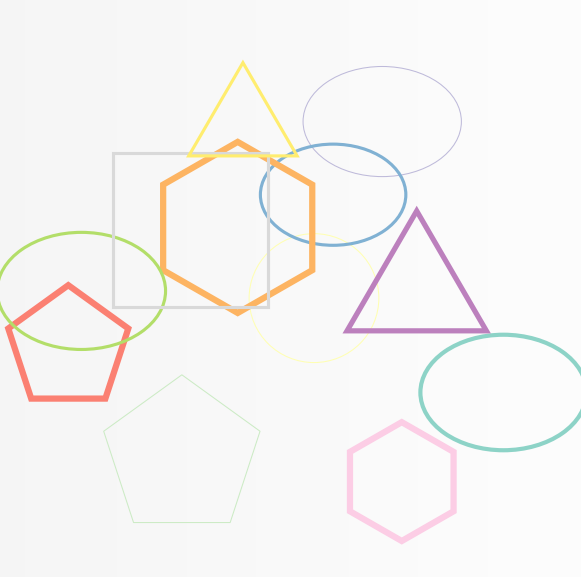[{"shape": "oval", "thickness": 2, "radius": 0.71, "center": [0.866, 0.32]}, {"shape": "circle", "thickness": 0.5, "radius": 0.56, "center": [0.54, 0.483]}, {"shape": "oval", "thickness": 0.5, "radius": 0.68, "center": [0.658, 0.789]}, {"shape": "pentagon", "thickness": 3, "radius": 0.54, "center": [0.117, 0.397]}, {"shape": "oval", "thickness": 1.5, "radius": 0.63, "center": [0.573, 0.662]}, {"shape": "hexagon", "thickness": 3, "radius": 0.74, "center": [0.409, 0.605]}, {"shape": "oval", "thickness": 1.5, "radius": 0.72, "center": [0.14, 0.495]}, {"shape": "hexagon", "thickness": 3, "radius": 0.51, "center": [0.691, 0.165]}, {"shape": "square", "thickness": 1.5, "radius": 0.67, "center": [0.328, 0.601]}, {"shape": "triangle", "thickness": 2.5, "radius": 0.69, "center": [0.717, 0.495]}, {"shape": "pentagon", "thickness": 0.5, "radius": 0.71, "center": [0.313, 0.209]}, {"shape": "triangle", "thickness": 1.5, "radius": 0.54, "center": [0.418, 0.783]}]